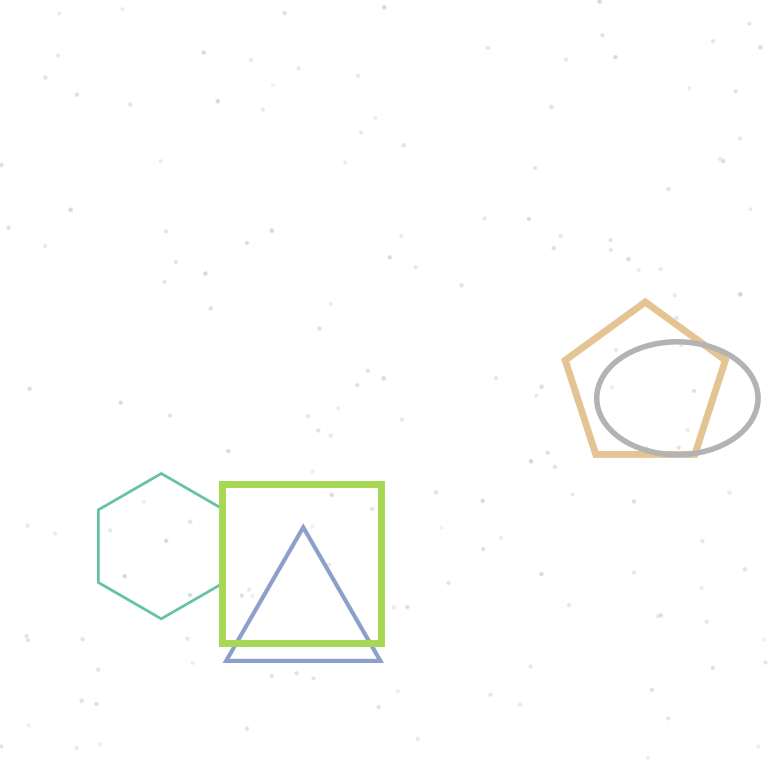[{"shape": "hexagon", "thickness": 1, "radius": 0.47, "center": [0.209, 0.291]}, {"shape": "triangle", "thickness": 1.5, "radius": 0.58, "center": [0.394, 0.2]}, {"shape": "square", "thickness": 2.5, "radius": 0.52, "center": [0.392, 0.268]}, {"shape": "pentagon", "thickness": 2.5, "radius": 0.55, "center": [0.838, 0.498]}, {"shape": "oval", "thickness": 2, "radius": 0.52, "center": [0.88, 0.483]}]